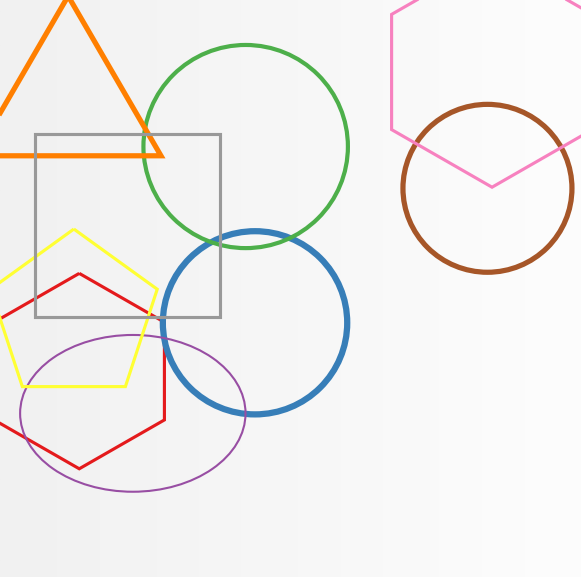[{"shape": "hexagon", "thickness": 1.5, "radius": 0.85, "center": [0.136, 0.357]}, {"shape": "circle", "thickness": 3, "radius": 0.79, "center": [0.439, 0.44]}, {"shape": "circle", "thickness": 2, "radius": 0.88, "center": [0.423, 0.745]}, {"shape": "oval", "thickness": 1, "radius": 0.97, "center": [0.229, 0.283]}, {"shape": "triangle", "thickness": 2.5, "radius": 0.92, "center": [0.117, 0.822]}, {"shape": "pentagon", "thickness": 1.5, "radius": 0.75, "center": [0.127, 0.452]}, {"shape": "circle", "thickness": 2.5, "radius": 0.73, "center": [0.839, 0.673]}, {"shape": "hexagon", "thickness": 1.5, "radius": 1.0, "center": [0.847, 0.874]}, {"shape": "square", "thickness": 1.5, "radius": 0.79, "center": [0.22, 0.609]}]